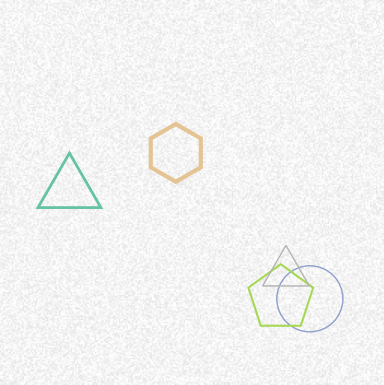[{"shape": "triangle", "thickness": 2, "radius": 0.47, "center": [0.18, 0.508]}, {"shape": "circle", "thickness": 1, "radius": 0.43, "center": [0.805, 0.224]}, {"shape": "pentagon", "thickness": 1.5, "radius": 0.44, "center": [0.729, 0.225]}, {"shape": "hexagon", "thickness": 3, "radius": 0.38, "center": [0.457, 0.603]}, {"shape": "triangle", "thickness": 1, "radius": 0.35, "center": [0.743, 0.292]}]